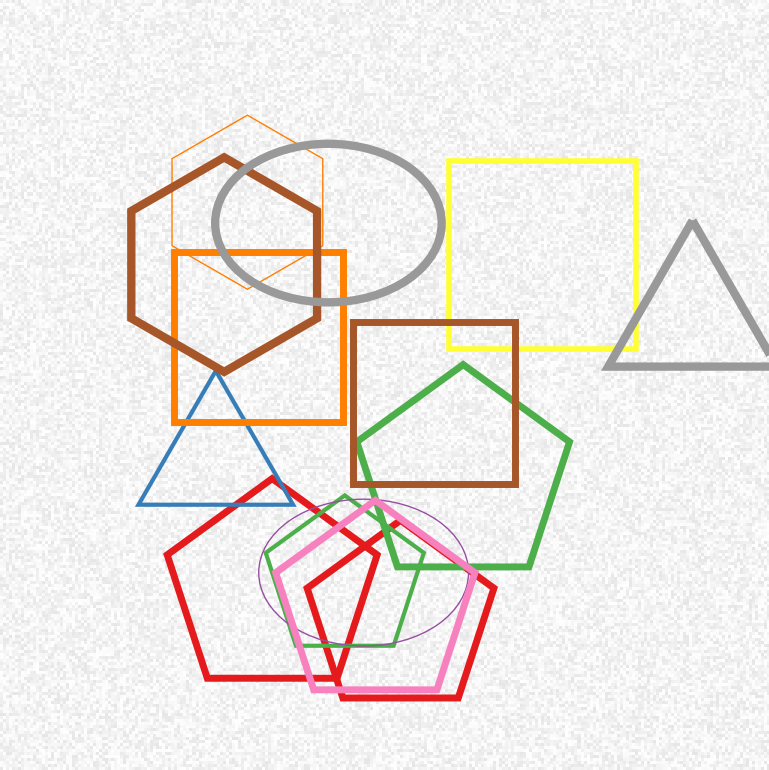[{"shape": "pentagon", "thickness": 2.5, "radius": 0.72, "center": [0.353, 0.235]}, {"shape": "pentagon", "thickness": 2.5, "radius": 0.64, "center": [0.52, 0.197]}, {"shape": "triangle", "thickness": 1.5, "radius": 0.58, "center": [0.28, 0.402]}, {"shape": "pentagon", "thickness": 2.5, "radius": 0.73, "center": [0.602, 0.381]}, {"shape": "pentagon", "thickness": 1.5, "radius": 0.54, "center": [0.448, 0.249]}, {"shape": "oval", "thickness": 0.5, "radius": 0.68, "center": [0.472, 0.256]}, {"shape": "hexagon", "thickness": 0.5, "radius": 0.57, "center": [0.321, 0.737]}, {"shape": "square", "thickness": 2.5, "radius": 0.55, "center": [0.336, 0.562]}, {"shape": "square", "thickness": 2, "radius": 0.61, "center": [0.705, 0.668]}, {"shape": "hexagon", "thickness": 3, "radius": 0.7, "center": [0.291, 0.656]}, {"shape": "square", "thickness": 2.5, "radius": 0.53, "center": [0.564, 0.477]}, {"shape": "pentagon", "thickness": 2.5, "radius": 0.68, "center": [0.487, 0.214]}, {"shape": "oval", "thickness": 3, "radius": 0.74, "center": [0.427, 0.71]}, {"shape": "triangle", "thickness": 3, "radius": 0.63, "center": [0.899, 0.587]}]